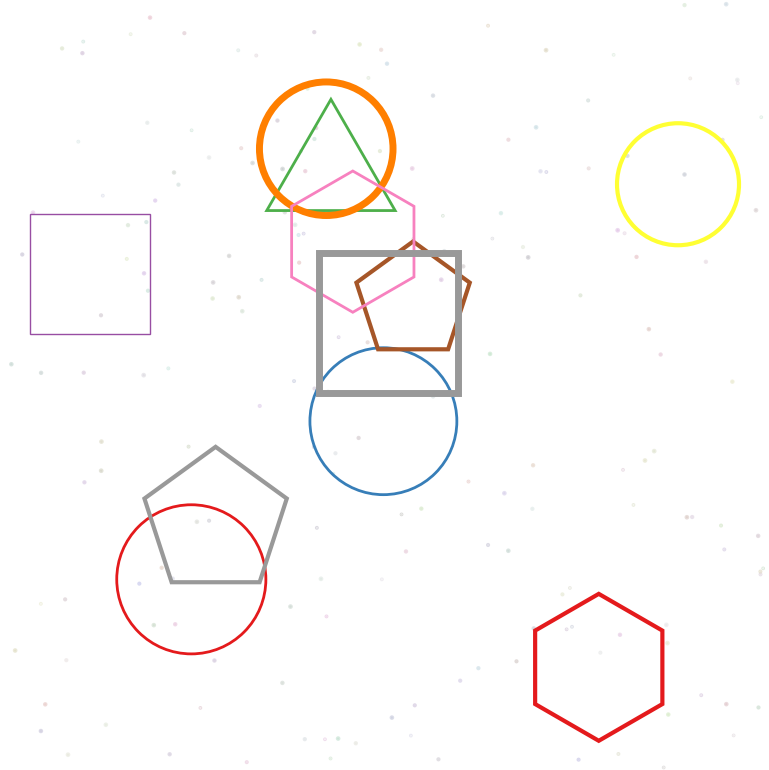[{"shape": "circle", "thickness": 1, "radius": 0.48, "center": [0.248, 0.248]}, {"shape": "hexagon", "thickness": 1.5, "radius": 0.48, "center": [0.778, 0.133]}, {"shape": "circle", "thickness": 1, "radius": 0.48, "center": [0.498, 0.453]}, {"shape": "triangle", "thickness": 1, "radius": 0.48, "center": [0.43, 0.775]}, {"shape": "square", "thickness": 0.5, "radius": 0.39, "center": [0.116, 0.645]}, {"shape": "circle", "thickness": 2.5, "radius": 0.43, "center": [0.424, 0.807]}, {"shape": "circle", "thickness": 1.5, "radius": 0.4, "center": [0.881, 0.761]}, {"shape": "pentagon", "thickness": 1.5, "radius": 0.39, "center": [0.536, 0.609]}, {"shape": "hexagon", "thickness": 1, "radius": 0.46, "center": [0.458, 0.686]}, {"shape": "square", "thickness": 2.5, "radius": 0.45, "center": [0.505, 0.58]}, {"shape": "pentagon", "thickness": 1.5, "radius": 0.49, "center": [0.28, 0.322]}]